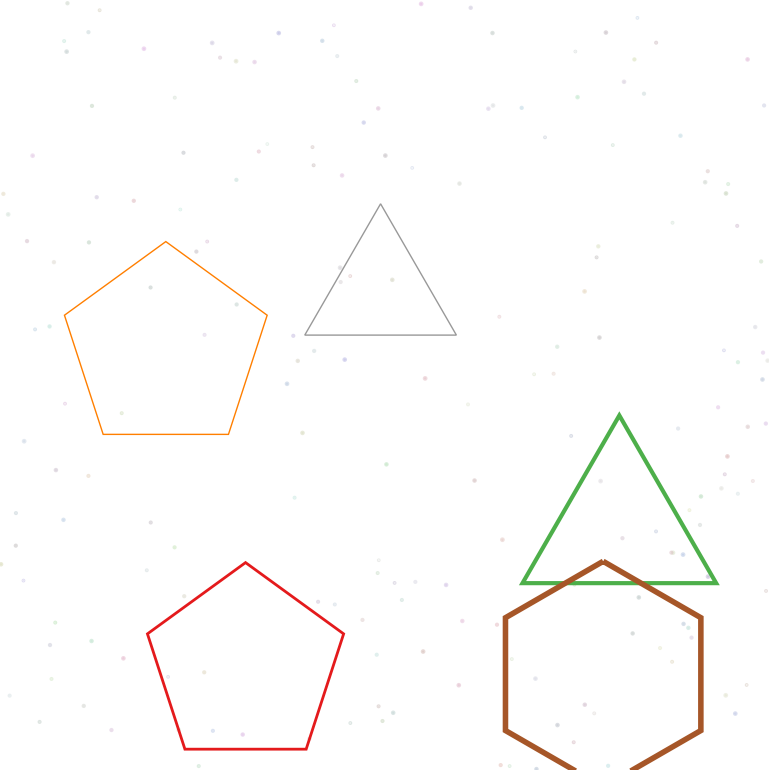[{"shape": "pentagon", "thickness": 1, "radius": 0.67, "center": [0.319, 0.135]}, {"shape": "triangle", "thickness": 1.5, "radius": 0.73, "center": [0.804, 0.315]}, {"shape": "pentagon", "thickness": 0.5, "radius": 0.69, "center": [0.215, 0.548]}, {"shape": "hexagon", "thickness": 2, "radius": 0.73, "center": [0.783, 0.125]}, {"shape": "triangle", "thickness": 0.5, "radius": 0.57, "center": [0.494, 0.622]}]